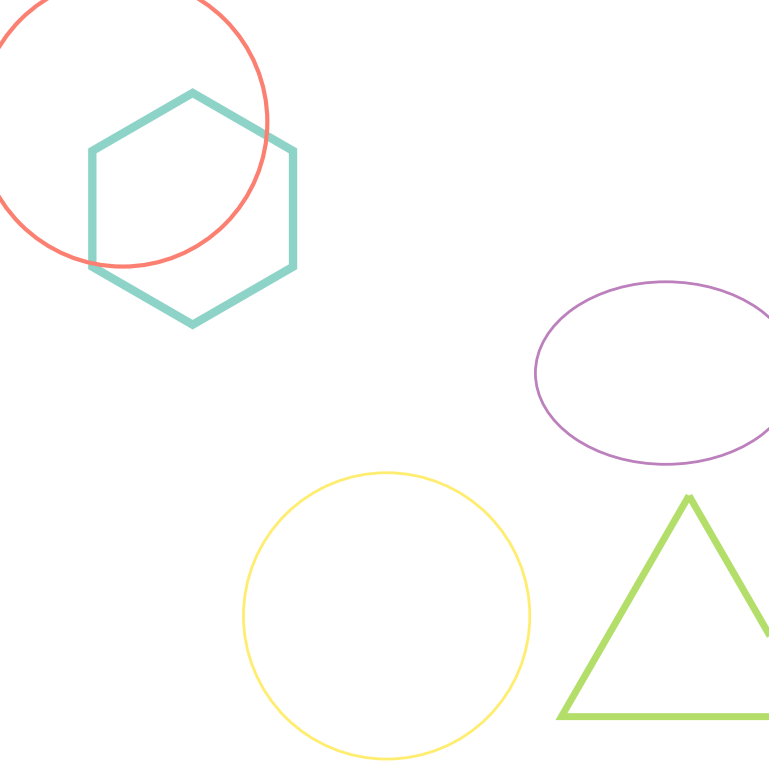[{"shape": "hexagon", "thickness": 3, "radius": 0.75, "center": [0.25, 0.729]}, {"shape": "circle", "thickness": 1.5, "radius": 0.94, "center": [0.159, 0.842]}, {"shape": "triangle", "thickness": 2.5, "radius": 0.96, "center": [0.895, 0.165]}, {"shape": "oval", "thickness": 1, "radius": 0.85, "center": [0.865, 0.516]}, {"shape": "circle", "thickness": 1, "radius": 0.93, "center": [0.502, 0.2]}]